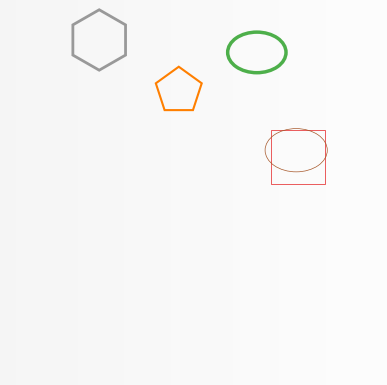[{"shape": "square", "thickness": 0.5, "radius": 0.35, "center": [0.768, 0.593]}, {"shape": "oval", "thickness": 2.5, "radius": 0.38, "center": [0.663, 0.864]}, {"shape": "pentagon", "thickness": 1.5, "radius": 0.31, "center": [0.461, 0.764]}, {"shape": "oval", "thickness": 0.5, "radius": 0.4, "center": [0.764, 0.61]}, {"shape": "hexagon", "thickness": 2, "radius": 0.39, "center": [0.256, 0.896]}]